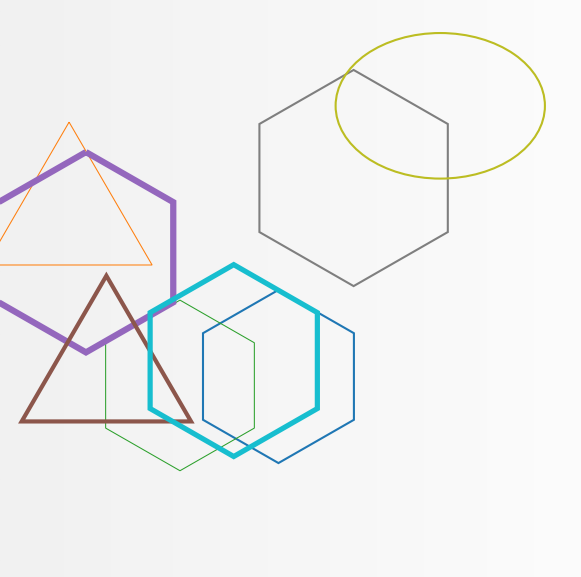[{"shape": "hexagon", "thickness": 1, "radius": 0.75, "center": [0.479, 0.347]}, {"shape": "triangle", "thickness": 0.5, "radius": 0.82, "center": [0.119, 0.623]}, {"shape": "hexagon", "thickness": 0.5, "radius": 0.74, "center": [0.31, 0.332]}, {"shape": "hexagon", "thickness": 3, "radius": 0.87, "center": [0.148, 0.562]}, {"shape": "triangle", "thickness": 2, "radius": 0.84, "center": [0.183, 0.353]}, {"shape": "hexagon", "thickness": 1, "radius": 0.94, "center": [0.608, 0.691]}, {"shape": "oval", "thickness": 1, "radius": 0.9, "center": [0.757, 0.816]}, {"shape": "hexagon", "thickness": 2.5, "radius": 0.83, "center": [0.402, 0.375]}]